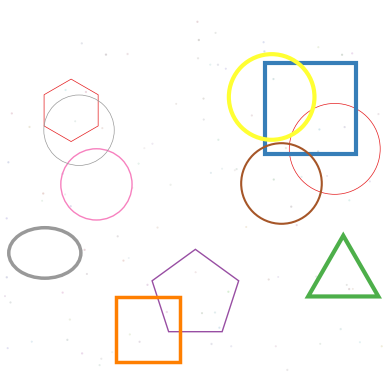[{"shape": "circle", "thickness": 0.5, "radius": 0.59, "center": [0.869, 0.613]}, {"shape": "hexagon", "thickness": 0.5, "radius": 0.41, "center": [0.185, 0.713]}, {"shape": "square", "thickness": 3, "radius": 0.59, "center": [0.806, 0.718]}, {"shape": "triangle", "thickness": 3, "radius": 0.53, "center": [0.892, 0.283]}, {"shape": "pentagon", "thickness": 1, "radius": 0.59, "center": [0.507, 0.234]}, {"shape": "square", "thickness": 2.5, "radius": 0.42, "center": [0.384, 0.144]}, {"shape": "circle", "thickness": 3, "radius": 0.56, "center": [0.706, 0.748]}, {"shape": "circle", "thickness": 1.5, "radius": 0.52, "center": [0.731, 0.523]}, {"shape": "circle", "thickness": 1, "radius": 0.46, "center": [0.25, 0.521]}, {"shape": "circle", "thickness": 0.5, "radius": 0.46, "center": [0.205, 0.662]}, {"shape": "oval", "thickness": 2.5, "radius": 0.47, "center": [0.116, 0.343]}]